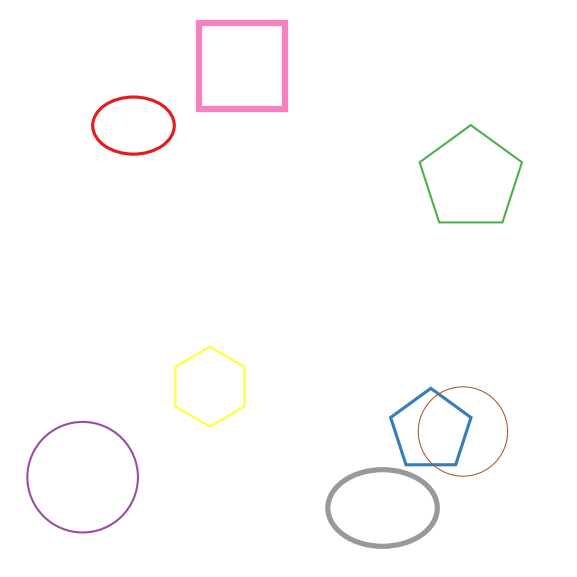[{"shape": "oval", "thickness": 1.5, "radius": 0.35, "center": [0.231, 0.782]}, {"shape": "pentagon", "thickness": 1.5, "radius": 0.37, "center": [0.746, 0.254]}, {"shape": "pentagon", "thickness": 1, "radius": 0.47, "center": [0.815, 0.689]}, {"shape": "circle", "thickness": 1, "radius": 0.48, "center": [0.143, 0.173]}, {"shape": "hexagon", "thickness": 1, "radius": 0.35, "center": [0.364, 0.33]}, {"shape": "circle", "thickness": 0.5, "radius": 0.39, "center": [0.802, 0.252]}, {"shape": "square", "thickness": 3, "radius": 0.37, "center": [0.419, 0.885]}, {"shape": "oval", "thickness": 2.5, "radius": 0.47, "center": [0.662, 0.119]}]